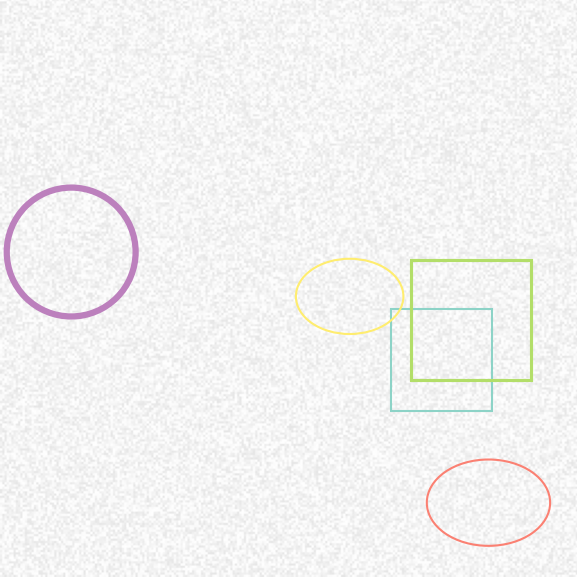[{"shape": "square", "thickness": 1, "radius": 0.44, "center": [0.764, 0.375]}, {"shape": "oval", "thickness": 1, "radius": 0.53, "center": [0.846, 0.129]}, {"shape": "square", "thickness": 1.5, "radius": 0.52, "center": [0.816, 0.445]}, {"shape": "circle", "thickness": 3, "radius": 0.56, "center": [0.123, 0.563]}, {"shape": "oval", "thickness": 1, "radius": 0.47, "center": [0.605, 0.486]}]